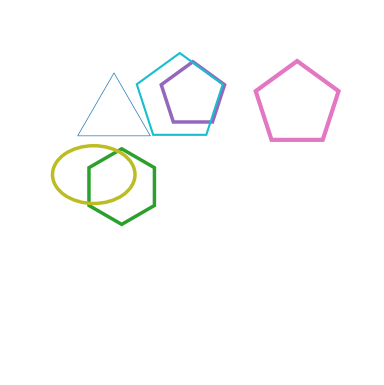[{"shape": "triangle", "thickness": 0.5, "radius": 0.54, "center": [0.296, 0.702]}, {"shape": "hexagon", "thickness": 2.5, "radius": 0.49, "center": [0.316, 0.515]}, {"shape": "pentagon", "thickness": 2.5, "radius": 0.43, "center": [0.501, 0.753]}, {"shape": "pentagon", "thickness": 3, "radius": 0.57, "center": [0.772, 0.728]}, {"shape": "oval", "thickness": 2.5, "radius": 0.54, "center": [0.243, 0.546]}, {"shape": "pentagon", "thickness": 1.5, "radius": 0.59, "center": [0.467, 0.745]}]